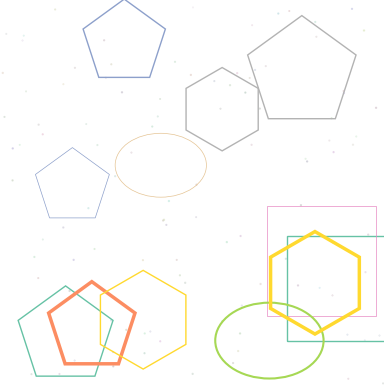[{"shape": "pentagon", "thickness": 1, "radius": 0.65, "center": [0.17, 0.128]}, {"shape": "square", "thickness": 1, "radius": 0.69, "center": [0.884, 0.251]}, {"shape": "pentagon", "thickness": 2.5, "radius": 0.59, "center": [0.238, 0.15]}, {"shape": "pentagon", "thickness": 0.5, "radius": 0.5, "center": [0.188, 0.516]}, {"shape": "pentagon", "thickness": 1, "radius": 0.56, "center": [0.323, 0.89]}, {"shape": "square", "thickness": 0.5, "radius": 0.71, "center": [0.835, 0.323]}, {"shape": "oval", "thickness": 1.5, "radius": 0.7, "center": [0.7, 0.115]}, {"shape": "hexagon", "thickness": 1, "radius": 0.64, "center": [0.372, 0.17]}, {"shape": "hexagon", "thickness": 2.5, "radius": 0.67, "center": [0.818, 0.265]}, {"shape": "oval", "thickness": 0.5, "radius": 0.59, "center": [0.418, 0.571]}, {"shape": "hexagon", "thickness": 1, "radius": 0.54, "center": [0.577, 0.716]}, {"shape": "pentagon", "thickness": 1, "radius": 0.74, "center": [0.784, 0.811]}]